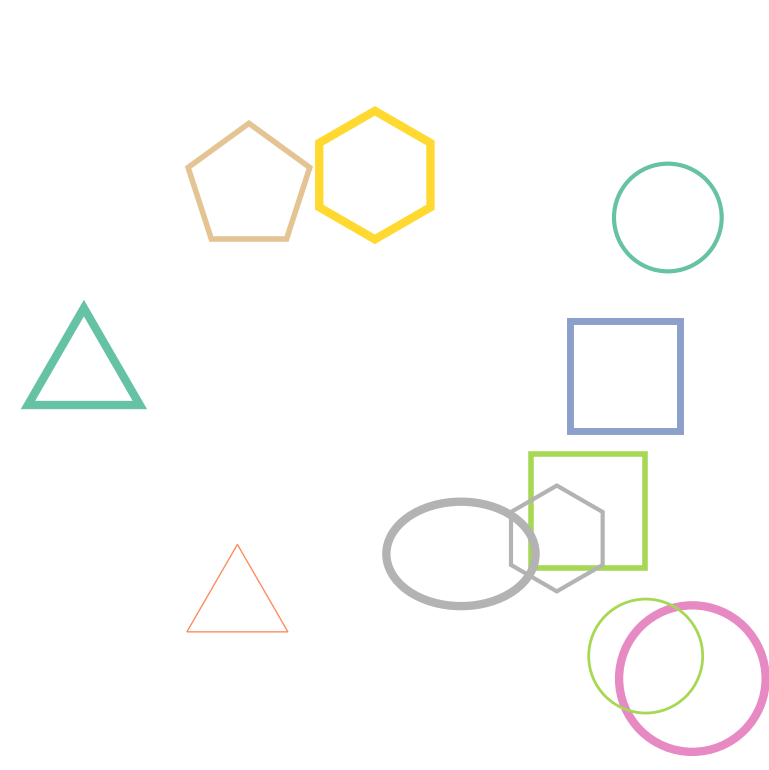[{"shape": "circle", "thickness": 1.5, "radius": 0.35, "center": [0.867, 0.718]}, {"shape": "triangle", "thickness": 3, "radius": 0.42, "center": [0.109, 0.516]}, {"shape": "triangle", "thickness": 0.5, "radius": 0.38, "center": [0.308, 0.217]}, {"shape": "square", "thickness": 2.5, "radius": 0.36, "center": [0.812, 0.512]}, {"shape": "circle", "thickness": 3, "radius": 0.48, "center": [0.899, 0.119]}, {"shape": "square", "thickness": 2, "radius": 0.37, "center": [0.763, 0.336]}, {"shape": "circle", "thickness": 1, "radius": 0.37, "center": [0.839, 0.148]}, {"shape": "hexagon", "thickness": 3, "radius": 0.42, "center": [0.487, 0.773]}, {"shape": "pentagon", "thickness": 2, "radius": 0.42, "center": [0.323, 0.757]}, {"shape": "hexagon", "thickness": 1.5, "radius": 0.34, "center": [0.723, 0.301]}, {"shape": "oval", "thickness": 3, "radius": 0.48, "center": [0.599, 0.281]}]